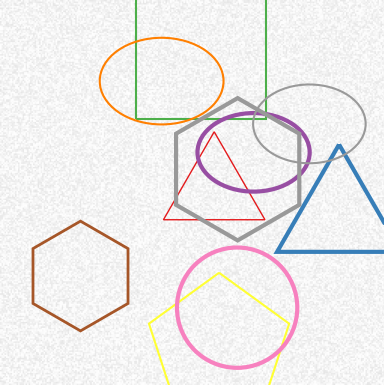[{"shape": "triangle", "thickness": 1, "radius": 0.76, "center": [0.556, 0.505]}, {"shape": "triangle", "thickness": 3, "radius": 0.93, "center": [0.881, 0.439]}, {"shape": "square", "thickness": 1.5, "radius": 0.85, "center": [0.522, 0.861]}, {"shape": "oval", "thickness": 3, "radius": 0.73, "center": [0.659, 0.604]}, {"shape": "oval", "thickness": 1.5, "radius": 0.8, "center": [0.42, 0.789]}, {"shape": "pentagon", "thickness": 1.5, "radius": 0.96, "center": [0.569, 0.1]}, {"shape": "hexagon", "thickness": 2, "radius": 0.71, "center": [0.209, 0.283]}, {"shape": "circle", "thickness": 3, "radius": 0.78, "center": [0.616, 0.201]}, {"shape": "hexagon", "thickness": 3, "radius": 0.92, "center": [0.617, 0.56]}, {"shape": "oval", "thickness": 1.5, "radius": 0.73, "center": [0.804, 0.678]}]